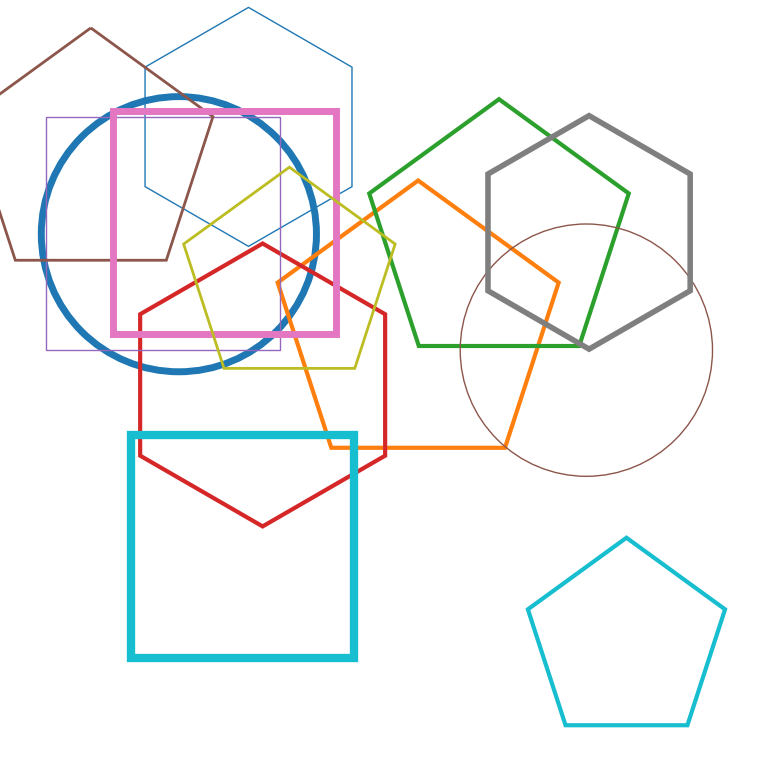[{"shape": "hexagon", "thickness": 0.5, "radius": 0.78, "center": [0.323, 0.835]}, {"shape": "circle", "thickness": 2.5, "radius": 0.89, "center": [0.232, 0.696]}, {"shape": "pentagon", "thickness": 1.5, "radius": 0.96, "center": [0.543, 0.574]}, {"shape": "pentagon", "thickness": 1.5, "radius": 0.89, "center": [0.648, 0.694]}, {"shape": "hexagon", "thickness": 1.5, "radius": 0.92, "center": [0.341, 0.5]}, {"shape": "square", "thickness": 0.5, "radius": 0.76, "center": [0.212, 0.697]}, {"shape": "pentagon", "thickness": 1, "radius": 0.83, "center": [0.118, 0.797]}, {"shape": "circle", "thickness": 0.5, "radius": 0.82, "center": [0.762, 0.545]}, {"shape": "square", "thickness": 2.5, "radius": 0.72, "center": [0.292, 0.711]}, {"shape": "hexagon", "thickness": 2, "radius": 0.76, "center": [0.765, 0.698]}, {"shape": "pentagon", "thickness": 1, "radius": 0.72, "center": [0.376, 0.638]}, {"shape": "square", "thickness": 3, "radius": 0.72, "center": [0.315, 0.29]}, {"shape": "pentagon", "thickness": 1.5, "radius": 0.67, "center": [0.814, 0.167]}]